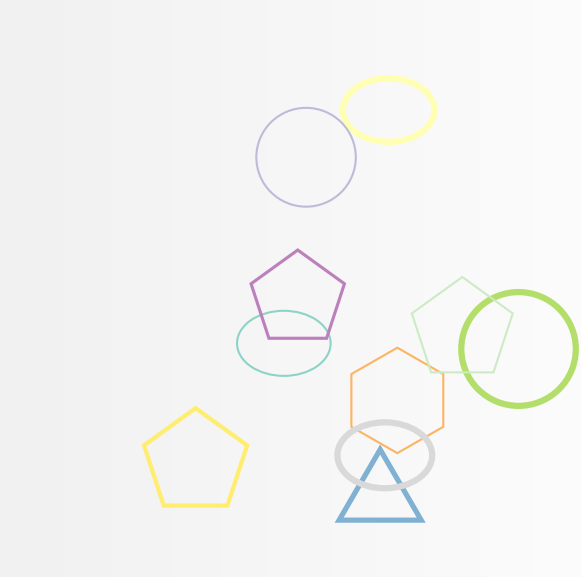[{"shape": "oval", "thickness": 1, "radius": 0.4, "center": [0.488, 0.405]}, {"shape": "oval", "thickness": 3, "radius": 0.39, "center": [0.669, 0.809]}, {"shape": "circle", "thickness": 1, "radius": 0.43, "center": [0.527, 0.727]}, {"shape": "triangle", "thickness": 2.5, "radius": 0.41, "center": [0.654, 0.139]}, {"shape": "hexagon", "thickness": 1, "radius": 0.46, "center": [0.684, 0.306]}, {"shape": "circle", "thickness": 3, "radius": 0.49, "center": [0.892, 0.395]}, {"shape": "oval", "thickness": 3, "radius": 0.41, "center": [0.662, 0.211]}, {"shape": "pentagon", "thickness": 1.5, "radius": 0.42, "center": [0.512, 0.482]}, {"shape": "pentagon", "thickness": 1, "radius": 0.46, "center": [0.795, 0.428]}, {"shape": "pentagon", "thickness": 2, "radius": 0.47, "center": [0.336, 0.199]}]